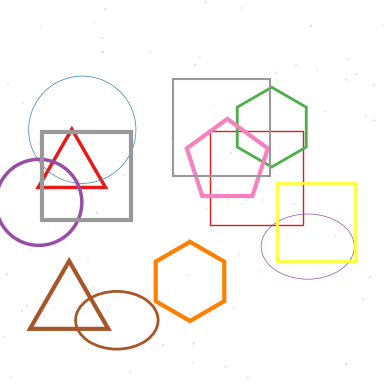[{"shape": "square", "thickness": 1, "radius": 0.61, "center": [0.667, 0.538]}, {"shape": "triangle", "thickness": 2.5, "radius": 0.5, "center": [0.187, 0.564]}, {"shape": "circle", "thickness": 0.5, "radius": 0.7, "center": [0.214, 0.663]}, {"shape": "hexagon", "thickness": 2, "radius": 0.52, "center": [0.706, 0.67]}, {"shape": "oval", "thickness": 0.5, "radius": 0.6, "center": [0.799, 0.359]}, {"shape": "circle", "thickness": 2.5, "radius": 0.56, "center": [0.101, 0.474]}, {"shape": "hexagon", "thickness": 3, "radius": 0.51, "center": [0.493, 0.269]}, {"shape": "square", "thickness": 2, "radius": 0.51, "center": [0.82, 0.423]}, {"shape": "triangle", "thickness": 3, "radius": 0.59, "center": [0.18, 0.205]}, {"shape": "oval", "thickness": 2, "radius": 0.54, "center": [0.303, 0.168]}, {"shape": "pentagon", "thickness": 3, "radius": 0.55, "center": [0.59, 0.58]}, {"shape": "square", "thickness": 1.5, "radius": 0.63, "center": [0.576, 0.669]}, {"shape": "square", "thickness": 3, "radius": 0.57, "center": [0.224, 0.542]}]